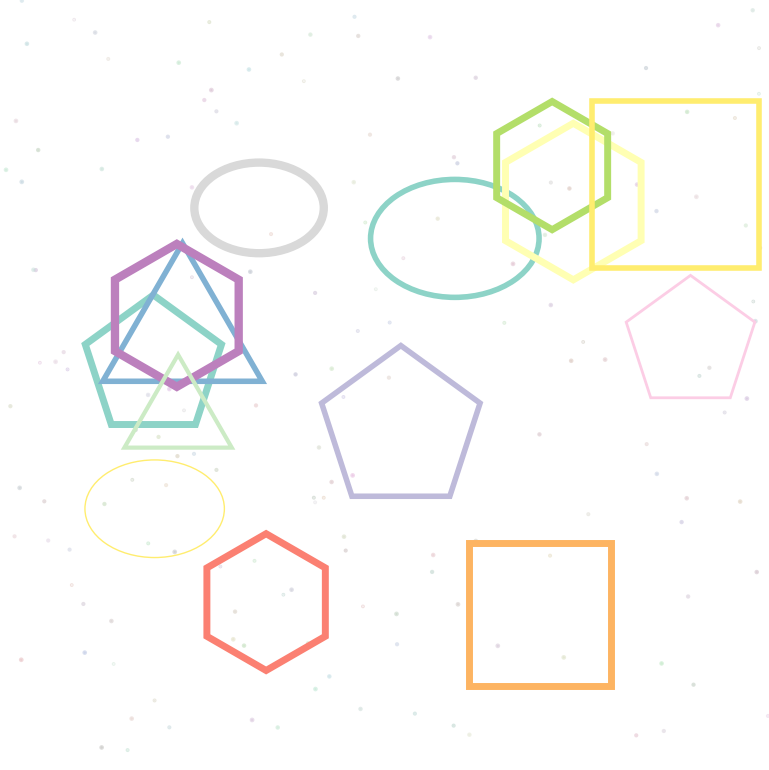[{"shape": "oval", "thickness": 2, "radius": 0.55, "center": [0.591, 0.69]}, {"shape": "pentagon", "thickness": 2.5, "radius": 0.46, "center": [0.199, 0.524]}, {"shape": "hexagon", "thickness": 2.5, "radius": 0.51, "center": [0.745, 0.738]}, {"shape": "pentagon", "thickness": 2, "radius": 0.54, "center": [0.521, 0.443]}, {"shape": "hexagon", "thickness": 2.5, "radius": 0.44, "center": [0.346, 0.218]}, {"shape": "triangle", "thickness": 2, "radius": 0.6, "center": [0.237, 0.565]}, {"shape": "square", "thickness": 2.5, "radius": 0.46, "center": [0.701, 0.202]}, {"shape": "hexagon", "thickness": 2.5, "radius": 0.42, "center": [0.717, 0.785]}, {"shape": "pentagon", "thickness": 1, "radius": 0.44, "center": [0.897, 0.554]}, {"shape": "oval", "thickness": 3, "radius": 0.42, "center": [0.336, 0.73]}, {"shape": "hexagon", "thickness": 3, "radius": 0.46, "center": [0.23, 0.59]}, {"shape": "triangle", "thickness": 1.5, "radius": 0.4, "center": [0.231, 0.459]}, {"shape": "oval", "thickness": 0.5, "radius": 0.45, "center": [0.201, 0.339]}, {"shape": "square", "thickness": 2, "radius": 0.54, "center": [0.878, 0.76]}]